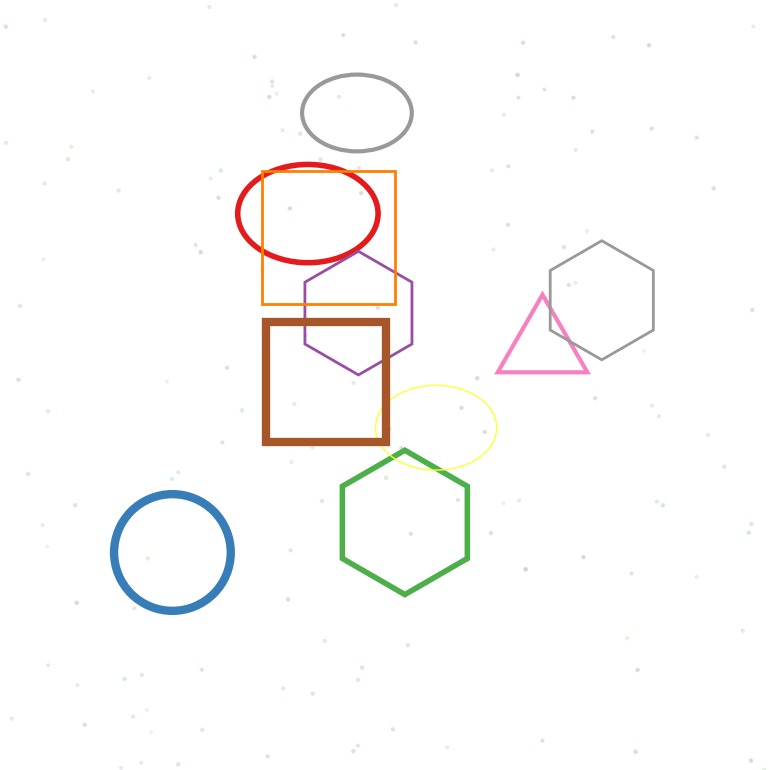[{"shape": "oval", "thickness": 2, "radius": 0.46, "center": [0.4, 0.723]}, {"shape": "circle", "thickness": 3, "radius": 0.38, "center": [0.224, 0.282]}, {"shape": "hexagon", "thickness": 2, "radius": 0.47, "center": [0.526, 0.322]}, {"shape": "hexagon", "thickness": 1, "radius": 0.4, "center": [0.466, 0.593]}, {"shape": "square", "thickness": 1, "radius": 0.43, "center": [0.427, 0.691]}, {"shape": "oval", "thickness": 0.5, "radius": 0.39, "center": [0.566, 0.445]}, {"shape": "square", "thickness": 3, "radius": 0.39, "center": [0.423, 0.504]}, {"shape": "triangle", "thickness": 1.5, "radius": 0.34, "center": [0.705, 0.55]}, {"shape": "hexagon", "thickness": 1, "radius": 0.39, "center": [0.782, 0.61]}, {"shape": "oval", "thickness": 1.5, "radius": 0.36, "center": [0.464, 0.853]}]